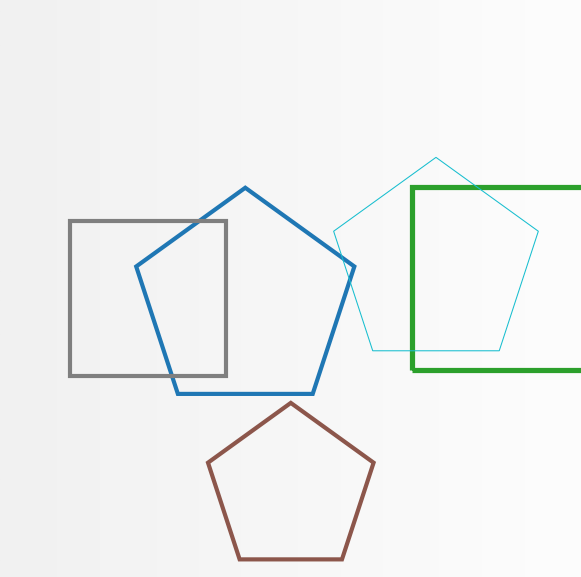[{"shape": "pentagon", "thickness": 2, "radius": 0.99, "center": [0.422, 0.477]}, {"shape": "square", "thickness": 2.5, "radius": 0.79, "center": [0.867, 0.517]}, {"shape": "pentagon", "thickness": 2, "radius": 0.75, "center": [0.5, 0.152]}, {"shape": "square", "thickness": 2, "radius": 0.67, "center": [0.254, 0.482]}, {"shape": "pentagon", "thickness": 0.5, "radius": 0.93, "center": [0.75, 0.542]}]